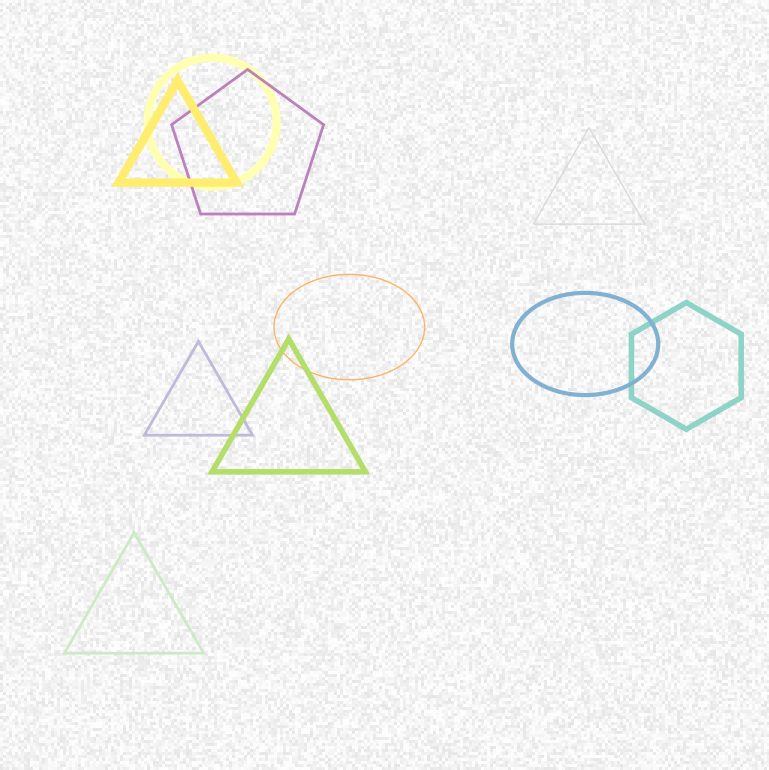[{"shape": "hexagon", "thickness": 2, "radius": 0.41, "center": [0.891, 0.525]}, {"shape": "circle", "thickness": 3, "radius": 0.42, "center": [0.275, 0.841]}, {"shape": "triangle", "thickness": 1, "radius": 0.41, "center": [0.258, 0.475]}, {"shape": "oval", "thickness": 1.5, "radius": 0.47, "center": [0.76, 0.553]}, {"shape": "oval", "thickness": 0.5, "radius": 0.49, "center": [0.454, 0.575]}, {"shape": "triangle", "thickness": 2, "radius": 0.58, "center": [0.375, 0.445]}, {"shape": "triangle", "thickness": 0.5, "radius": 0.42, "center": [0.765, 0.751]}, {"shape": "pentagon", "thickness": 1, "radius": 0.52, "center": [0.322, 0.806]}, {"shape": "triangle", "thickness": 1, "radius": 0.52, "center": [0.174, 0.204]}, {"shape": "triangle", "thickness": 3, "radius": 0.44, "center": [0.231, 0.807]}]